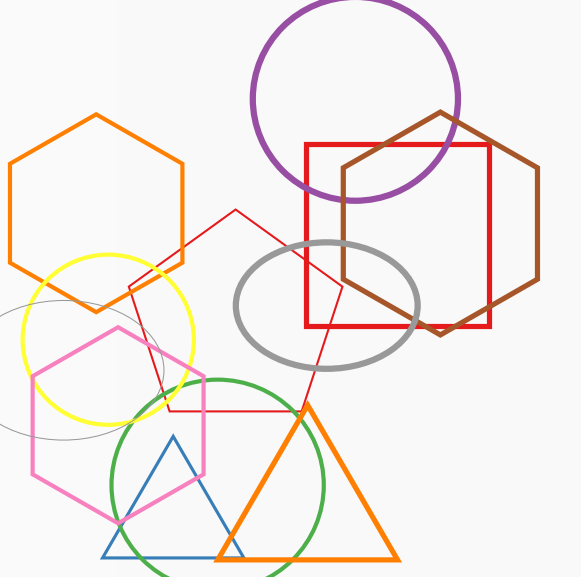[{"shape": "pentagon", "thickness": 1, "radius": 0.97, "center": [0.405, 0.443]}, {"shape": "square", "thickness": 2.5, "radius": 0.79, "center": [0.684, 0.592]}, {"shape": "triangle", "thickness": 1.5, "radius": 0.7, "center": [0.298, 0.103]}, {"shape": "circle", "thickness": 2, "radius": 0.91, "center": [0.374, 0.159]}, {"shape": "circle", "thickness": 3, "radius": 0.88, "center": [0.611, 0.828]}, {"shape": "hexagon", "thickness": 2, "radius": 0.86, "center": [0.165, 0.63]}, {"shape": "triangle", "thickness": 2.5, "radius": 0.89, "center": [0.529, 0.119]}, {"shape": "circle", "thickness": 2, "radius": 0.74, "center": [0.186, 0.411]}, {"shape": "hexagon", "thickness": 2.5, "radius": 0.96, "center": [0.758, 0.612]}, {"shape": "hexagon", "thickness": 2, "radius": 0.85, "center": [0.203, 0.263]}, {"shape": "oval", "thickness": 0.5, "radius": 0.86, "center": [0.109, 0.358]}, {"shape": "oval", "thickness": 3, "radius": 0.78, "center": [0.562, 0.47]}]